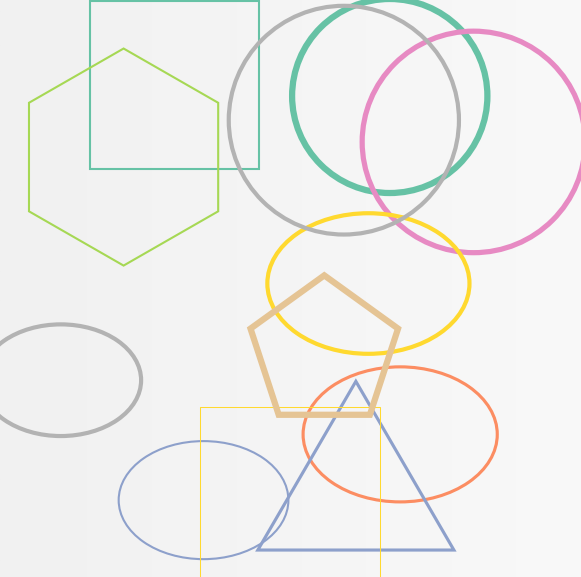[{"shape": "circle", "thickness": 3, "radius": 0.84, "center": [0.671, 0.833]}, {"shape": "square", "thickness": 1, "radius": 0.73, "center": [0.3, 0.852]}, {"shape": "oval", "thickness": 1.5, "radius": 0.84, "center": [0.688, 0.247]}, {"shape": "triangle", "thickness": 1.5, "radius": 0.97, "center": [0.612, 0.144]}, {"shape": "oval", "thickness": 1, "radius": 0.73, "center": [0.35, 0.133]}, {"shape": "circle", "thickness": 2.5, "radius": 0.96, "center": [0.815, 0.753]}, {"shape": "hexagon", "thickness": 1, "radius": 0.94, "center": [0.213, 0.727]}, {"shape": "square", "thickness": 0.5, "radius": 0.77, "center": [0.499, 0.14]}, {"shape": "oval", "thickness": 2, "radius": 0.87, "center": [0.634, 0.508]}, {"shape": "pentagon", "thickness": 3, "radius": 0.67, "center": [0.558, 0.389]}, {"shape": "oval", "thickness": 2, "radius": 0.69, "center": [0.105, 0.341]}, {"shape": "circle", "thickness": 2, "radius": 0.99, "center": [0.592, 0.791]}]